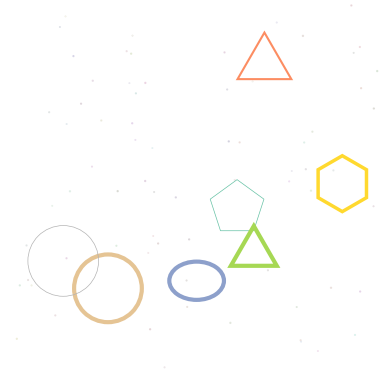[{"shape": "pentagon", "thickness": 0.5, "radius": 0.37, "center": [0.616, 0.46]}, {"shape": "triangle", "thickness": 1.5, "radius": 0.4, "center": [0.687, 0.835]}, {"shape": "oval", "thickness": 3, "radius": 0.35, "center": [0.511, 0.271]}, {"shape": "triangle", "thickness": 3, "radius": 0.34, "center": [0.659, 0.344]}, {"shape": "hexagon", "thickness": 2.5, "radius": 0.36, "center": [0.889, 0.523]}, {"shape": "circle", "thickness": 3, "radius": 0.44, "center": [0.28, 0.251]}, {"shape": "circle", "thickness": 0.5, "radius": 0.46, "center": [0.164, 0.322]}]